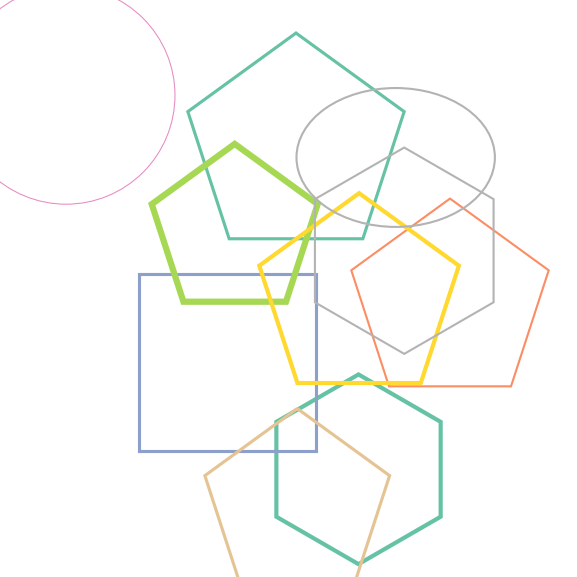[{"shape": "hexagon", "thickness": 2, "radius": 0.82, "center": [0.621, 0.187]}, {"shape": "pentagon", "thickness": 1.5, "radius": 0.98, "center": [0.513, 0.745]}, {"shape": "pentagon", "thickness": 1, "radius": 0.9, "center": [0.779, 0.476]}, {"shape": "square", "thickness": 1.5, "radius": 0.77, "center": [0.393, 0.371]}, {"shape": "circle", "thickness": 0.5, "radius": 0.94, "center": [0.114, 0.834]}, {"shape": "pentagon", "thickness": 3, "radius": 0.76, "center": [0.406, 0.599]}, {"shape": "pentagon", "thickness": 2, "radius": 0.91, "center": [0.622, 0.483]}, {"shape": "pentagon", "thickness": 1.5, "radius": 0.84, "center": [0.515, 0.124]}, {"shape": "oval", "thickness": 1, "radius": 0.86, "center": [0.685, 0.726]}, {"shape": "hexagon", "thickness": 1, "radius": 0.89, "center": [0.7, 0.565]}]